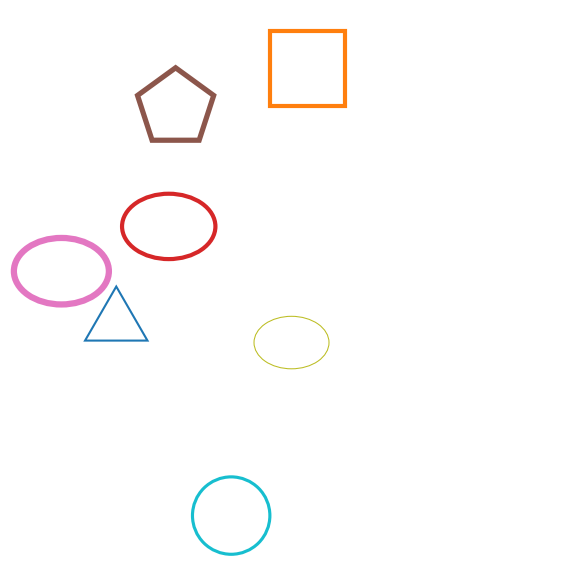[{"shape": "triangle", "thickness": 1, "radius": 0.31, "center": [0.201, 0.441]}, {"shape": "square", "thickness": 2, "radius": 0.33, "center": [0.532, 0.88]}, {"shape": "oval", "thickness": 2, "radius": 0.4, "center": [0.292, 0.607]}, {"shape": "pentagon", "thickness": 2.5, "radius": 0.35, "center": [0.304, 0.812]}, {"shape": "oval", "thickness": 3, "radius": 0.41, "center": [0.106, 0.53]}, {"shape": "oval", "thickness": 0.5, "radius": 0.32, "center": [0.505, 0.406]}, {"shape": "circle", "thickness": 1.5, "radius": 0.34, "center": [0.4, 0.106]}]